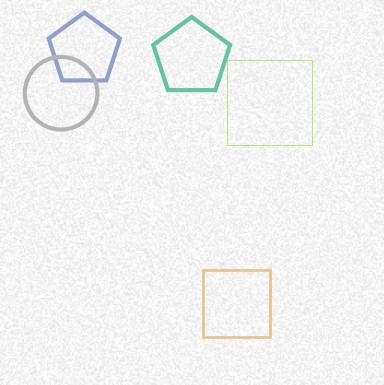[{"shape": "pentagon", "thickness": 3, "radius": 0.52, "center": [0.498, 0.851]}, {"shape": "pentagon", "thickness": 3, "radius": 0.49, "center": [0.219, 0.87]}, {"shape": "square", "thickness": 0.5, "radius": 0.55, "center": [0.701, 0.734]}, {"shape": "square", "thickness": 2, "radius": 0.43, "center": [0.614, 0.212]}, {"shape": "circle", "thickness": 3, "radius": 0.47, "center": [0.159, 0.758]}]